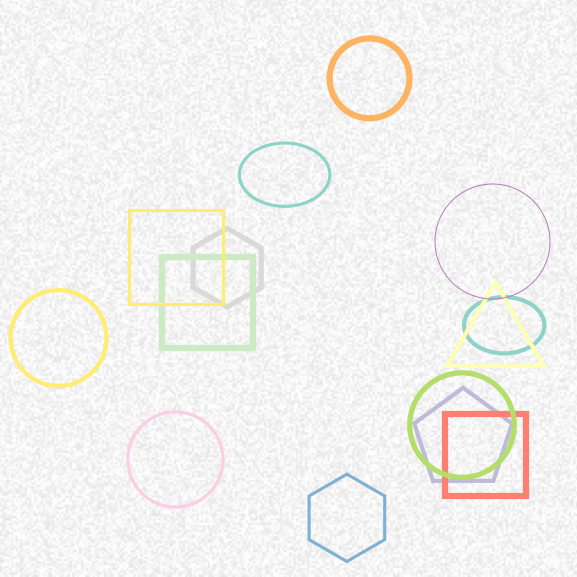[{"shape": "oval", "thickness": 1.5, "radius": 0.39, "center": [0.493, 0.697]}, {"shape": "oval", "thickness": 2, "radius": 0.35, "center": [0.873, 0.436]}, {"shape": "triangle", "thickness": 2, "radius": 0.48, "center": [0.858, 0.414]}, {"shape": "pentagon", "thickness": 2, "radius": 0.45, "center": [0.802, 0.239]}, {"shape": "square", "thickness": 3, "radius": 0.35, "center": [0.841, 0.212]}, {"shape": "hexagon", "thickness": 1.5, "radius": 0.38, "center": [0.601, 0.102]}, {"shape": "circle", "thickness": 3, "radius": 0.35, "center": [0.64, 0.863]}, {"shape": "circle", "thickness": 2.5, "radius": 0.45, "center": [0.8, 0.263]}, {"shape": "circle", "thickness": 1.5, "radius": 0.41, "center": [0.304, 0.203]}, {"shape": "hexagon", "thickness": 2.5, "radius": 0.34, "center": [0.393, 0.536]}, {"shape": "circle", "thickness": 0.5, "radius": 0.5, "center": [0.853, 0.581]}, {"shape": "square", "thickness": 3, "radius": 0.39, "center": [0.36, 0.475]}, {"shape": "circle", "thickness": 2, "radius": 0.42, "center": [0.101, 0.414]}, {"shape": "square", "thickness": 1.5, "radius": 0.41, "center": [0.305, 0.553]}]